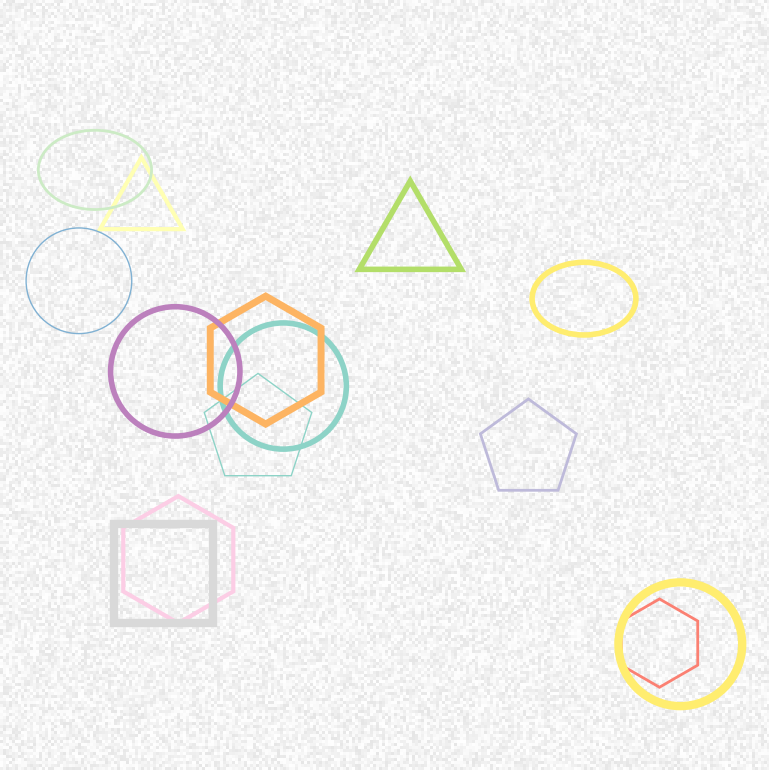[{"shape": "circle", "thickness": 2, "radius": 0.41, "center": [0.368, 0.499]}, {"shape": "pentagon", "thickness": 0.5, "radius": 0.37, "center": [0.335, 0.442]}, {"shape": "triangle", "thickness": 1.5, "radius": 0.31, "center": [0.184, 0.733]}, {"shape": "pentagon", "thickness": 1, "radius": 0.33, "center": [0.686, 0.416]}, {"shape": "hexagon", "thickness": 1, "radius": 0.29, "center": [0.856, 0.165]}, {"shape": "circle", "thickness": 0.5, "radius": 0.34, "center": [0.102, 0.635]}, {"shape": "hexagon", "thickness": 2.5, "radius": 0.42, "center": [0.345, 0.532]}, {"shape": "triangle", "thickness": 2, "radius": 0.38, "center": [0.533, 0.688]}, {"shape": "hexagon", "thickness": 1.5, "radius": 0.41, "center": [0.232, 0.273]}, {"shape": "square", "thickness": 3, "radius": 0.32, "center": [0.213, 0.255]}, {"shape": "circle", "thickness": 2, "radius": 0.42, "center": [0.228, 0.518]}, {"shape": "oval", "thickness": 1, "radius": 0.37, "center": [0.123, 0.779]}, {"shape": "circle", "thickness": 3, "radius": 0.4, "center": [0.884, 0.163]}, {"shape": "oval", "thickness": 2, "radius": 0.34, "center": [0.758, 0.612]}]